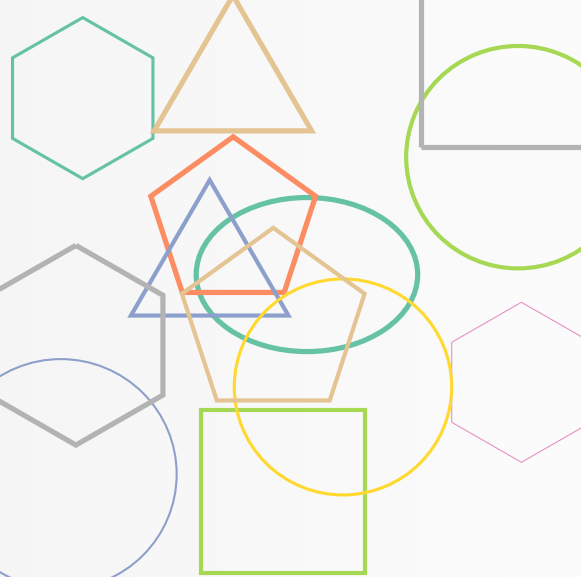[{"shape": "hexagon", "thickness": 1.5, "radius": 0.7, "center": [0.142, 0.829]}, {"shape": "oval", "thickness": 2.5, "radius": 0.95, "center": [0.528, 0.524]}, {"shape": "pentagon", "thickness": 2.5, "radius": 0.75, "center": [0.401, 0.613]}, {"shape": "triangle", "thickness": 2, "radius": 0.78, "center": [0.361, 0.531]}, {"shape": "circle", "thickness": 1, "radius": 1.0, "center": [0.105, 0.178]}, {"shape": "hexagon", "thickness": 0.5, "radius": 0.69, "center": [0.897, 0.337]}, {"shape": "square", "thickness": 2, "radius": 0.71, "center": [0.487, 0.148]}, {"shape": "circle", "thickness": 2, "radius": 0.96, "center": [0.891, 0.727]}, {"shape": "circle", "thickness": 1.5, "radius": 0.94, "center": [0.59, 0.329]}, {"shape": "triangle", "thickness": 2.5, "radius": 0.78, "center": [0.401, 0.851]}, {"shape": "pentagon", "thickness": 2, "radius": 0.83, "center": [0.47, 0.439]}, {"shape": "square", "thickness": 2.5, "radius": 0.77, "center": [0.88, 0.899]}, {"shape": "hexagon", "thickness": 2.5, "radius": 0.86, "center": [0.131, 0.401]}]